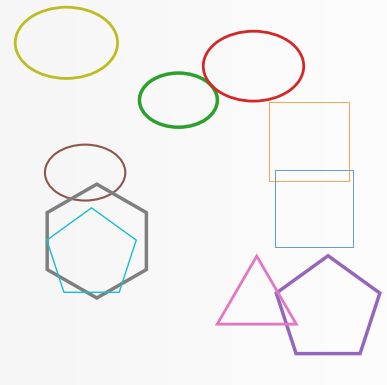[{"shape": "square", "thickness": 0.5, "radius": 0.5, "center": [0.811, 0.458]}, {"shape": "square", "thickness": 0.5, "radius": 0.51, "center": [0.798, 0.632]}, {"shape": "oval", "thickness": 2.5, "radius": 0.5, "center": [0.46, 0.74]}, {"shape": "oval", "thickness": 2, "radius": 0.65, "center": [0.654, 0.828]}, {"shape": "pentagon", "thickness": 2.5, "radius": 0.7, "center": [0.847, 0.195]}, {"shape": "oval", "thickness": 1.5, "radius": 0.52, "center": [0.22, 0.552]}, {"shape": "triangle", "thickness": 2, "radius": 0.59, "center": [0.663, 0.217]}, {"shape": "hexagon", "thickness": 2.5, "radius": 0.74, "center": [0.25, 0.374]}, {"shape": "oval", "thickness": 2, "radius": 0.66, "center": [0.171, 0.889]}, {"shape": "pentagon", "thickness": 1, "radius": 0.61, "center": [0.236, 0.339]}]